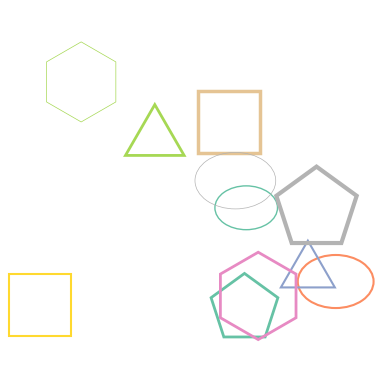[{"shape": "oval", "thickness": 1, "radius": 0.41, "center": [0.639, 0.46]}, {"shape": "pentagon", "thickness": 2, "radius": 0.46, "center": [0.635, 0.199]}, {"shape": "oval", "thickness": 1.5, "radius": 0.49, "center": [0.872, 0.269]}, {"shape": "triangle", "thickness": 1.5, "radius": 0.4, "center": [0.8, 0.294]}, {"shape": "hexagon", "thickness": 2, "radius": 0.57, "center": [0.671, 0.231]}, {"shape": "hexagon", "thickness": 0.5, "radius": 0.52, "center": [0.211, 0.787]}, {"shape": "triangle", "thickness": 2, "radius": 0.44, "center": [0.402, 0.64]}, {"shape": "square", "thickness": 1.5, "radius": 0.4, "center": [0.103, 0.207]}, {"shape": "square", "thickness": 2.5, "radius": 0.4, "center": [0.595, 0.683]}, {"shape": "pentagon", "thickness": 3, "radius": 0.55, "center": [0.822, 0.458]}, {"shape": "oval", "thickness": 0.5, "radius": 0.52, "center": [0.611, 0.531]}]